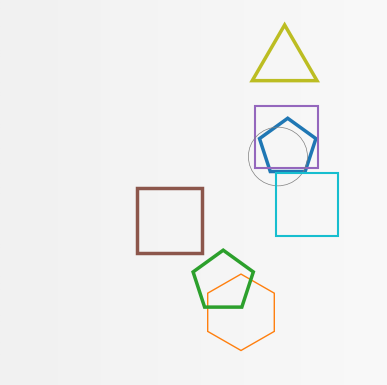[{"shape": "pentagon", "thickness": 2.5, "radius": 0.38, "center": [0.742, 0.616]}, {"shape": "hexagon", "thickness": 1, "radius": 0.5, "center": [0.622, 0.189]}, {"shape": "pentagon", "thickness": 2.5, "radius": 0.41, "center": [0.576, 0.268]}, {"shape": "square", "thickness": 1.5, "radius": 0.4, "center": [0.739, 0.644]}, {"shape": "square", "thickness": 2.5, "radius": 0.42, "center": [0.437, 0.427]}, {"shape": "circle", "thickness": 0.5, "radius": 0.38, "center": [0.717, 0.593]}, {"shape": "triangle", "thickness": 2.5, "radius": 0.48, "center": [0.735, 0.839]}, {"shape": "square", "thickness": 1.5, "radius": 0.4, "center": [0.792, 0.469]}]